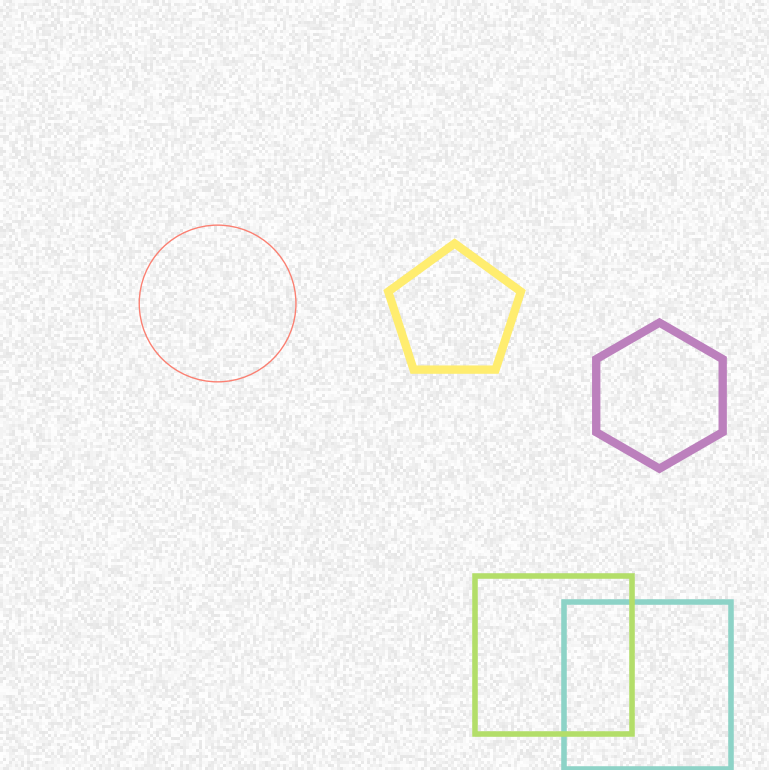[{"shape": "square", "thickness": 2, "radius": 0.54, "center": [0.84, 0.109]}, {"shape": "circle", "thickness": 0.5, "radius": 0.51, "center": [0.283, 0.606]}, {"shape": "square", "thickness": 2, "radius": 0.51, "center": [0.719, 0.15]}, {"shape": "hexagon", "thickness": 3, "radius": 0.47, "center": [0.856, 0.486]}, {"shape": "pentagon", "thickness": 3, "radius": 0.45, "center": [0.59, 0.593]}]